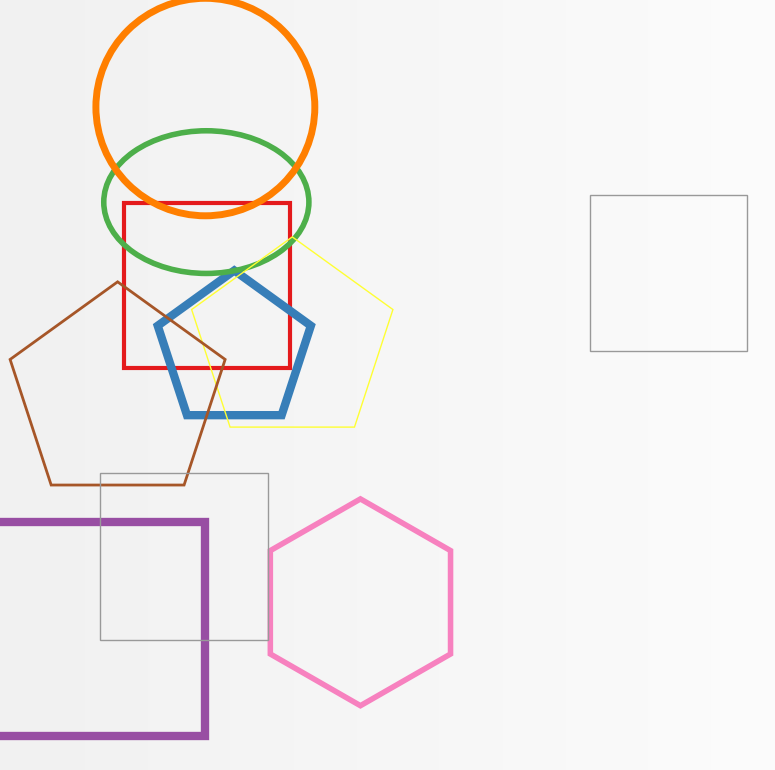[{"shape": "square", "thickness": 1.5, "radius": 0.54, "center": [0.267, 0.629]}, {"shape": "pentagon", "thickness": 3, "radius": 0.52, "center": [0.302, 0.545]}, {"shape": "oval", "thickness": 2, "radius": 0.66, "center": [0.266, 0.738]}, {"shape": "square", "thickness": 3, "radius": 0.69, "center": [0.126, 0.183]}, {"shape": "circle", "thickness": 2.5, "radius": 0.71, "center": [0.265, 0.861]}, {"shape": "pentagon", "thickness": 0.5, "radius": 0.68, "center": [0.377, 0.556]}, {"shape": "pentagon", "thickness": 1, "radius": 0.73, "center": [0.152, 0.488]}, {"shape": "hexagon", "thickness": 2, "radius": 0.67, "center": [0.465, 0.218]}, {"shape": "square", "thickness": 0.5, "radius": 0.51, "center": [0.863, 0.646]}, {"shape": "square", "thickness": 0.5, "radius": 0.54, "center": [0.238, 0.278]}]